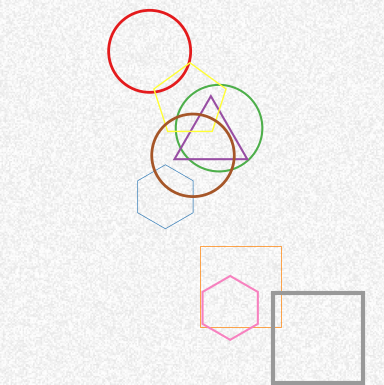[{"shape": "circle", "thickness": 2, "radius": 0.53, "center": [0.389, 0.867]}, {"shape": "hexagon", "thickness": 0.5, "radius": 0.42, "center": [0.43, 0.489]}, {"shape": "circle", "thickness": 1.5, "radius": 0.56, "center": [0.569, 0.667]}, {"shape": "triangle", "thickness": 1.5, "radius": 0.55, "center": [0.548, 0.641]}, {"shape": "square", "thickness": 0.5, "radius": 0.53, "center": [0.625, 0.256]}, {"shape": "pentagon", "thickness": 1, "radius": 0.49, "center": [0.493, 0.738]}, {"shape": "circle", "thickness": 2, "radius": 0.54, "center": [0.501, 0.597]}, {"shape": "hexagon", "thickness": 1.5, "radius": 0.41, "center": [0.598, 0.2]}, {"shape": "square", "thickness": 3, "radius": 0.58, "center": [0.826, 0.122]}]